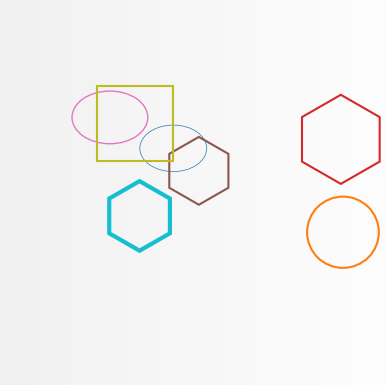[{"shape": "oval", "thickness": 0.5, "radius": 0.43, "center": [0.447, 0.615]}, {"shape": "circle", "thickness": 1.5, "radius": 0.46, "center": [0.885, 0.397]}, {"shape": "hexagon", "thickness": 1.5, "radius": 0.58, "center": [0.88, 0.638]}, {"shape": "hexagon", "thickness": 1.5, "radius": 0.44, "center": [0.513, 0.556]}, {"shape": "oval", "thickness": 1, "radius": 0.49, "center": [0.284, 0.695]}, {"shape": "square", "thickness": 1.5, "radius": 0.49, "center": [0.349, 0.678]}, {"shape": "hexagon", "thickness": 3, "radius": 0.45, "center": [0.36, 0.439]}]